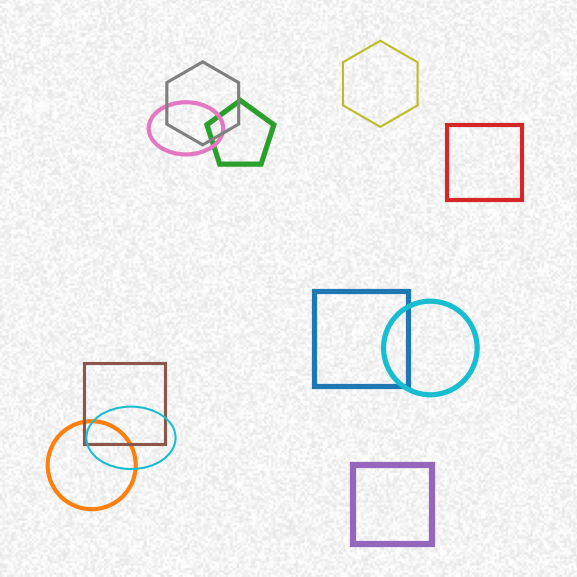[{"shape": "square", "thickness": 2.5, "radius": 0.41, "center": [0.625, 0.413]}, {"shape": "circle", "thickness": 2, "radius": 0.38, "center": [0.159, 0.194]}, {"shape": "pentagon", "thickness": 2.5, "radius": 0.3, "center": [0.416, 0.764]}, {"shape": "square", "thickness": 2, "radius": 0.33, "center": [0.839, 0.718]}, {"shape": "square", "thickness": 3, "radius": 0.34, "center": [0.679, 0.125]}, {"shape": "square", "thickness": 1.5, "radius": 0.35, "center": [0.216, 0.3]}, {"shape": "oval", "thickness": 2, "radius": 0.32, "center": [0.322, 0.777]}, {"shape": "hexagon", "thickness": 1.5, "radius": 0.36, "center": [0.351, 0.82]}, {"shape": "hexagon", "thickness": 1, "radius": 0.37, "center": [0.659, 0.854]}, {"shape": "circle", "thickness": 2.5, "radius": 0.41, "center": [0.745, 0.397]}, {"shape": "oval", "thickness": 1, "radius": 0.39, "center": [0.227, 0.241]}]